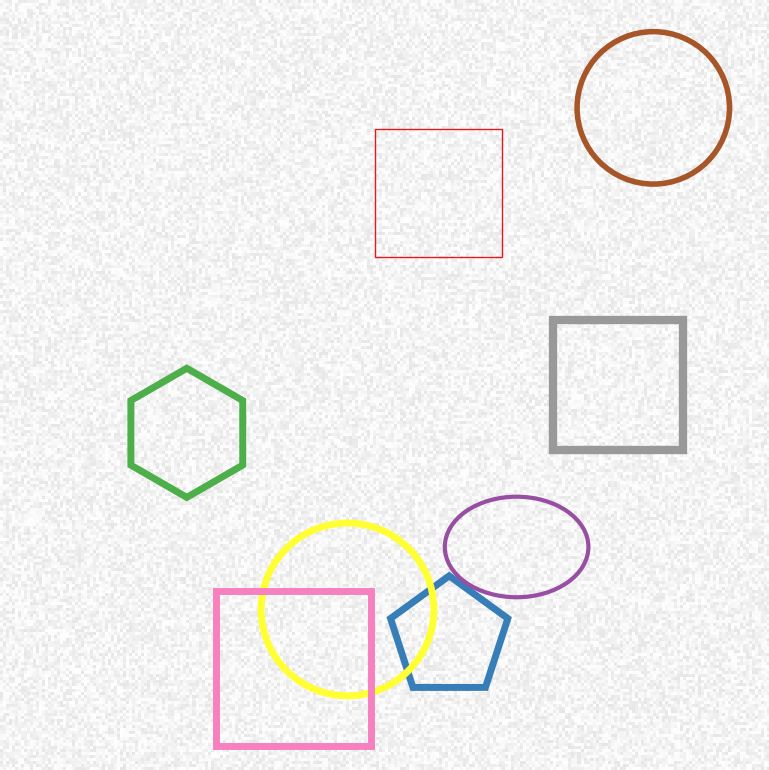[{"shape": "square", "thickness": 0.5, "radius": 0.41, "center": [0.569, 0.749]}, {"shape": "pentagon", "thickness": 2.5, "radius": 0.4, "center": [0.583, 0.172]}, {"shape": "hexagon", "thickness": 2.5, "radius": 0.42, "center": [0.243, 0.438]}, {"shape": "oval", "thickness": 1.5, "radius": 0.47, "center": [0.671, 0.29]}, {"shape": "circle", "thickness": 2.5, "radius": 0.56, "center": [0.451, 0.209]}, {"shape": "circle", "thickness": 2, "radius": 0.49, "center": [0.848, 0.86]}, {"shape": "square", "thickness": 2.5, "radius": 0.5, "center": [0.381, 0.132]}, {"shape": "square", "thickness": 3, "radius": 0.42, "center": [0.803, 0.5]}]